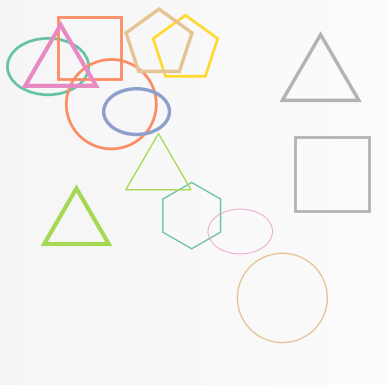[{"shape": "oval", "thickness": 2, "radius": 0.52, "center": [0.124, 0.827]}, {"shape": "hexagon", "thickness": 1, "radius": 0.43, "center": [0.495, 0.44]}, {"shape": "circle", "thickness": 2, "radius": 0.58, "center": [0.287, 0.729]}, {"shape": "square", "thickness": 2, "radius": 0.4, "center": [0.231, 0.876]}, {"shape": "oval", "thickness": 2.5, "radius": 0.42, "center": [0.352, 0.71]}, {"shape": "triangle", "thickness": 3, "radius": 0.53, "center": [0.156, 0.83]}, {"shape": "oval", "thickness": 0.5, "radius": 0.42, "center": [0.62, 0.399]}, {"shape": "triangle", "thickness": 3, "radius": 0.48, "center": [0.197, 0.414]}, {"shape": "triangle", "thickness": 1, "radius": 0.49, "center": [0.409, 0.556]}, {"shape": "pentagon", "thickness": 2, "radius": 0.44, "center": [0.479, 0.873]}, {"shape": "pentagon", "thickness": 2.5, "radius": 0.45, "center": [0.41, 0.887]}, {"shape": "circle", "thickness": 1, "radius": 0.58, "center": [0.729, 0.226]}, {"shape": "square", "thickness": 2, "radius": 0.48, "center": [0.856, 0.549]}, {"shape": "triangle", "thickness": 2.5, "radius": 0.57, "center": [0.827, 0.796]}]